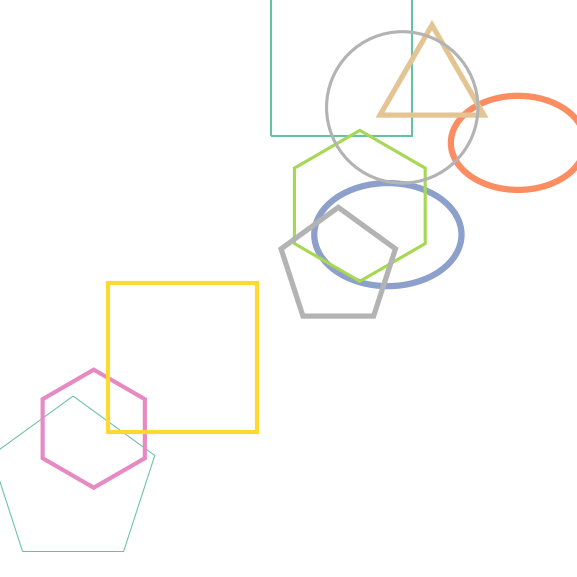[{"shape": "pentagon", "thickness": 0.5, "radius": 0.74, "center": [0.127, 0.165]}, {"shape": "square", "thickness": 1, "radius": 0.61, "center": [0.591, 0.886]}, {"shape": "oval", "thickness": 3, "radius": 0.58, "center": [0.897, 0.752]}, {"shape": "oval", "thickness": 3, "radius": 0.64, "center": [0.672, 0.593]}, {"shape": "hexagon", "thickness": 2, "radius": 0.51, "center": [0.162, 0.257]}, {"shape": "hexagon", "thickness": 1.5, "radius": 0.65, "center": [0.623, 0.643]}, {"shape": "square", "thickness": 2, "radius": 0.64, "center": [0.317, 0.38]}, {"shape": "triangle", "thickness": 2.5, "radius": 0.52, "center": [0.748, 0.852]}, {"shape": "pentagon", "thickness": 2.5, "radius": 0.52, "center": [0.586, 0.536]}, {"shape": "circle", "thickness": 1.5, "radius": 0.66, "center": [0.697, 0.813]}]